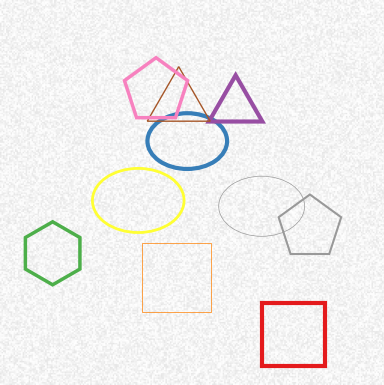[{"shape": "square", "thickness": 3, "radius": 0.41, "center": [0.762, 0.131]}, {"shape": "oval", "thickness": 3, "radius": 0.52, "center": [0.486, 0.634]}, {"shape": "hexagon", "thickness": 2.5, "radius": 0.41, "center": [0.137, 0.342]}, {"shape": "triangle", "thickness": 3, "radius": 0.4, "center": [0.612, 0.724]}, {"shape": "square", "thickness": 0.5, "radius": 0.45, "center": [0.459, 0.279]}, {"shape": "oval", "thickness": 2, "radius": 0.59, "center": [0.359, 0.479]}, {"shape": "triangle", "thickness": 1, "radius": 0.47, "center": [0.464, 0.732]}, {"shape": "pentagon", "thickness": 2.5, "radius": 0.43, "center": [0.405, 0.764]}, {"shape": "pentagon", "thickness": 1.5, "radius": 0.43, "center": [0.805, 0.409]}, {"shape": "oval", "thickness": 0.5, "radius": 0.56, "center": [0.68, 0.464]}]